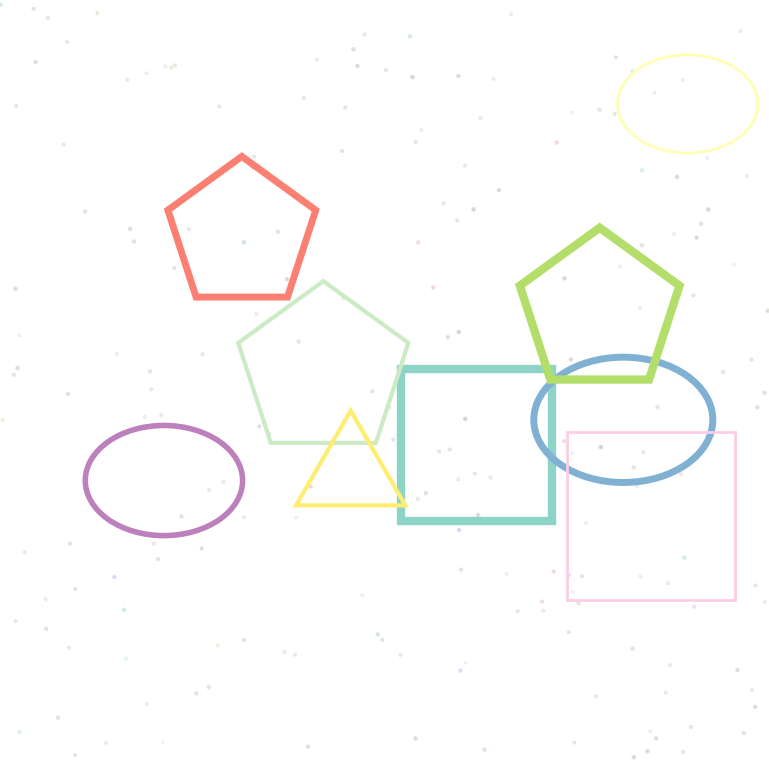[{"shape": "square", "thickness": 3, "radius": 0.49, "center": [0.619, 0.422]}, {"shape": "oval", "thickness": 1, "radius": 0.46, "center": [0.893, 0.865]}, {"shape": "pentagon", "thickness": 2.5, "radius": 0.5, "center": [0.314, 0.696]}, {"shape": "oval", "thickness": 2.5, "radius": 0.58, "center": [0.809, 0.455]}, {"shape": "pentagon", "thickness": 3, "radius": 0.55, "center": [0.779, 0.595]}, {"shape": "square", "thickness": 1, "radius": 0.55, "center": [0.846, 0.33]}, {"shape": "oval", "thickness": 2, "radius": 0.51, "center": [0.213, 0.376]}, {"shape": "pentagon", "thickness": 1.5, "radius": 0.58, "center": [0.42, 0.519]}, {"shape": "triangle", "thickness": 1.5, "radius": 0.41, "center": [0.455, 0.385]}]